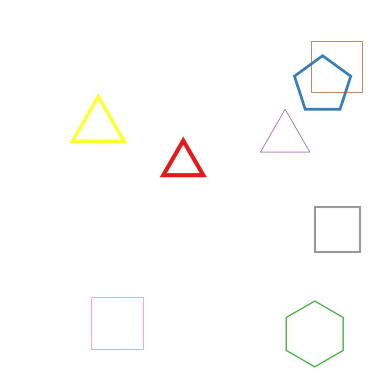[{"shape": "triangle", "thickness": 3, "radius": 0.3, "center": [0.476, 0.575]}, {"shape": "pentagon", "thickness": 2, "radius": 0.38, "center": [0.838, 0.778]}, {"shape": "hexagon", "thickness": 1, "radius": 0.43, "center": [0.817, 0.133]}, {"shape": "triangle", "thickness": 0.5, "radius": 0.37, "center": [0.741, 0.642]}, {"shape": "triangle", "thickness": 2.5, "radius": 0.39, "center": [0.255, 0.672]}, {"shape": "square", "thickness": 0.5, "radius": 0.33, "center": [0.875, 0.828]}, {"shape": "square", "thickness": 0.5, "radius": 0.34, "center": [0.305, 0.161]}, {"shape": "square", "thickness": 1.5, "radius": 0.29, "center": [0.877, 0.404]}]